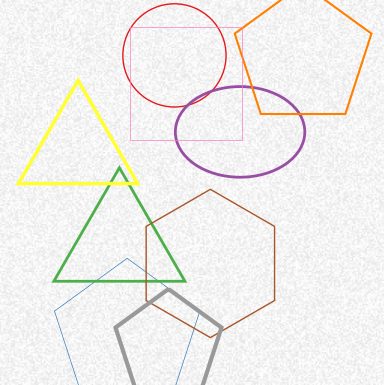[{"shape": "circle", "thickness": 1, "radius": 0.67, "center": [0.453, 0.856]}, {"shape": "pentagon", "thickness": 0.5, "radius": 0.99, "center": [0.33, 0.131]}, {"shape": "triangle", "thickness": 2, "radius": 0.98, "center": [0.31, 0.368]}, {"shape": "oval", "thickness": 2, "radius": 0.84, "center": [0.624, 0.657]}, {"shape": "pentagon", "thickness": 1.5, "radius": 0.93, "center": [0.787, 0.855]}, {"shape": "triangle", "thickness": 2.5, "radius": 0.89, "center": [0.203, 0.612]}, {"shape": "hexagon", "thickness": 1, "radius": 0.96, "center": [0.546, 0.316]}, {"shape": "square", "thickness": 0.5, "radius": 0.73, "center": [0.483, 0.784]}, {"shape": "pentagon", "thickness": 3, "radius": 0.72, "center": [0.438, 0.105]}]